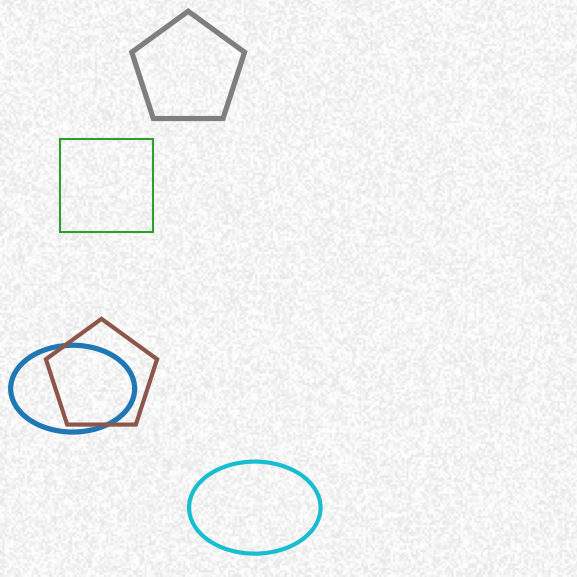[{"shape": "oval", "thickness": 2.5, "radius": 0.54, "center": [0.126, 0.326]}, {"shape": "square", "thickness": 1, "radius": 0.4, "center": [0.185, 0.678]}, {"shape": "pentagon", "thickness": 2, "radius": 0.51, "center": [0.176, 0.346]}, {"shape": "pentagon", "thickness": 2.5, "radius": 0.51, "center": [0.326, 0.877]}, {"shape": "oval", "thickness": 2, "radius": 0.57, "center": [0.441, 0.12]}]